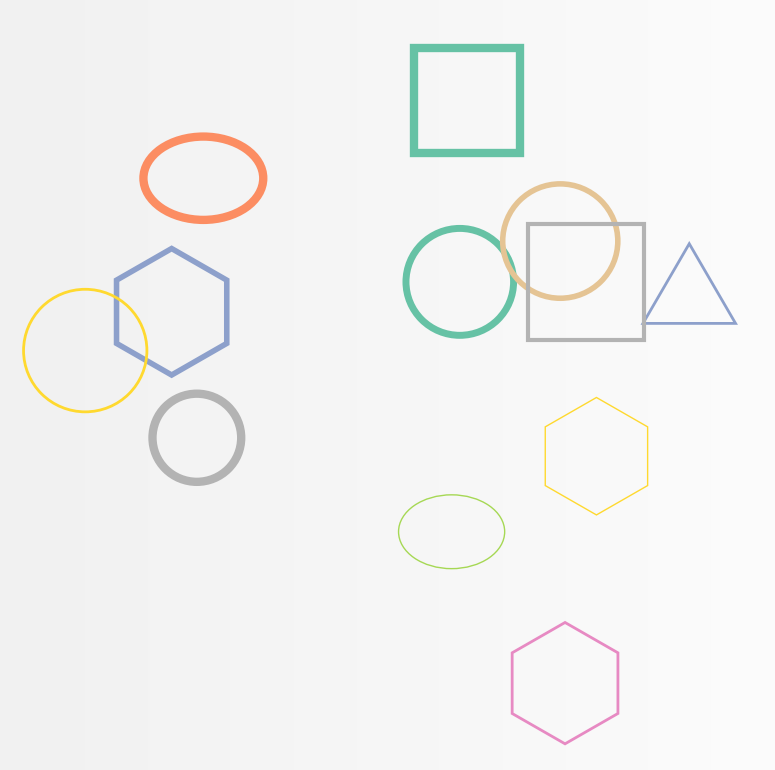[{"shape": "circle", "thickness": 2.5, "radius": 0.35, "center": [0.593, 0.634]}, {"shape": "square", "thickness": 3, "radius": 0.34, "center": [0.602, 0.869]}, {"shape": "oval", "thickness": 3, "radius": 0.39, "center": [0.262, 0.769]}, {"shape": "hexagon", "thickness": 2, "radius": 0.41, "center": [0.221, 0.595]}, {"shape": "triangle", "thickness": 1, "radius": 0.34, "center": [0.889, 0.614]}, {"shape": "hexagon", "thickness": 1, "radius": 0.39, "center": [0.729, 0.113]}, {"shape": "oval", "thickness": 0.5, "radius": 0.34, "center": [0.583, 0.309]}, {"shape": "hexagon", "thickness": 0.5, "radius": 0.38, "center": [0.77, 0.408]}, {"shape": "circle", "thickness": 1, "radius": 0.4, "center": [0.11, 0.545]}, {"shape": "circle", "thickness": 2, "radius": 0.37, "center": [0.723, 0.687]}, {"shape": "circle", "thickness": 3, "radius": 0.29, "center": [0.254, 0.431]}, {"shape": "square", "thickness": 1.5, "radius": 0.38, "center": [0.756, 0.633]}]